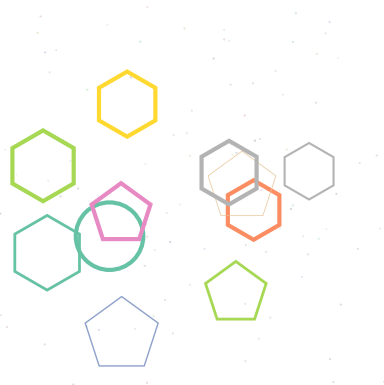[{"shape": "hexagon", "thickness": 2, "radius": 0.48, "center": [0.122, 0.343]}, {"shape": "circle", "thickness": 3, "radius": 0.44, "center": [0.284, 0.387]}, {"shape": "hexagon", "thickness": 3, "radius": 0.39, "center": [0.659, 0.455]}, {"shape": "pentagon", "thickness": 1, "radius": 0.5, "center": [0.316, 0.13]}, {"shape": "pentagon", "thickness": 3, "radius": 0.4, "center": [0.314, 0.444]}, {"shape": "hexagon", "thickness": 3, "radius": 0.46, "center": [0.112, 0.569]}, {"shape": "pentagon", "thickness": 2, "radius": 0.41, "center": [0.613, 0.238]}, {"shape": "hexagon", "thickness": 3, "radius": 0.42, "center": [0.33, 0.73]}, {"shape": "pentagon", "thickness": 0.5, "radius": 0.46, "center": [0.628, 0.515]}, {"shape": "hexagon", "thickness": 3, "radius": 0.41, "center": [0.595, 0.552]}, {"shape": "hexagon", "thickness": 1.5, "radius": 0.37, "center": [0.803, 0.555]}]